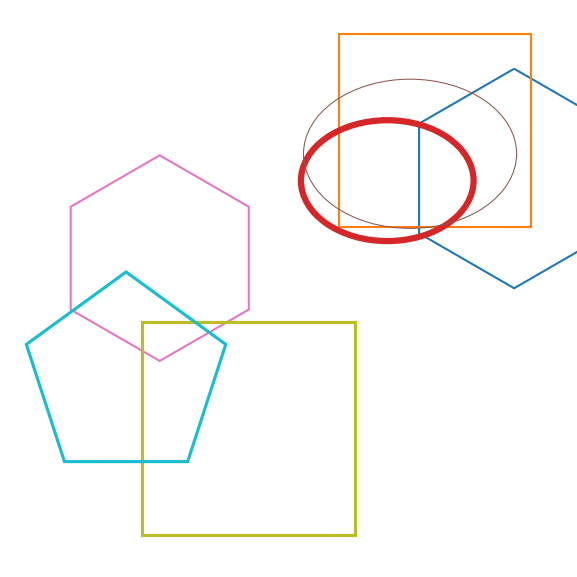[{"shape": "hexagon", "thickness": 1, "radius": 0.95, "center": [0.89, 0.69]}, {"shape": "square", "thickness": 1, "radius": 0.83, "center": [0.753, 0.773]}, {"shape": "oval", "thickness": 3, "radius": 0.75, "center": [0.671, 0.686]}, {"shape": "oval", "thickness": 0.5, "radius": 0.92, "center": [0.71, 0.733]}, {"shape": "hexagon", "thickness": 1, "radius": 0.89, "center": [0.277, 0.552]}, {"shape": "square", "thickness": 1.5, "radius": 0.92, "center": [0.431, 0.257]}, {"shape": "pentagon", "thickness": 1.5, "radius": 0.91, "center": [0.218, 0.347]}]